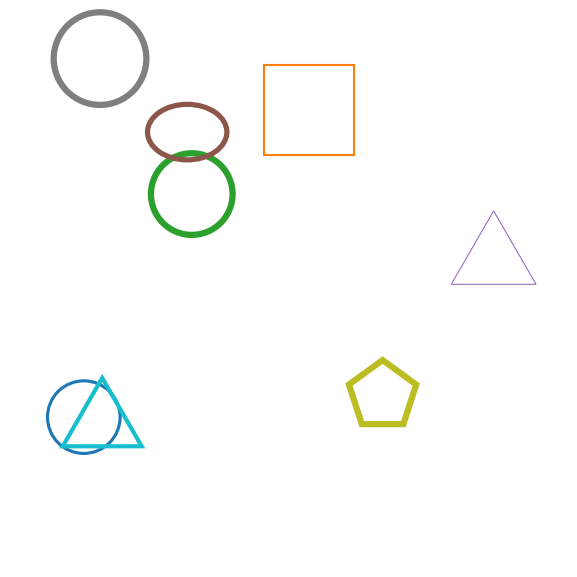[{"shape": "circle", "thickness": 1.5, "radius": 0.31, "center": [0.145, 0.277]}, {"shape": "square", "thickness": 1, "radius": 0.39, "center": [0.536, 0.809]}, {"shape": "circle", "thickness": 3, "radius": 0.35, "center": [0.332, 0.663]}, {"shape": "triangle", "thickness": 0.5, "radius": 0.42, "center": [0.855, 0.549]}, {"shape": "oval", "thickness": 2.5, "radius": 0.34, "center": [0.324, 0.77]}, {"shape": "circle", "thickness": 3, "radius": 0.4, "center": [0.173, 0.898]}, {"shape": "pentagon", "thickness": 3, "radius": 0.31, "center": [0.662, 0.314]}, {"shape": "triangle", "thickness": 2, "radius": 0.39, "center": [0.177, 0.266]}]